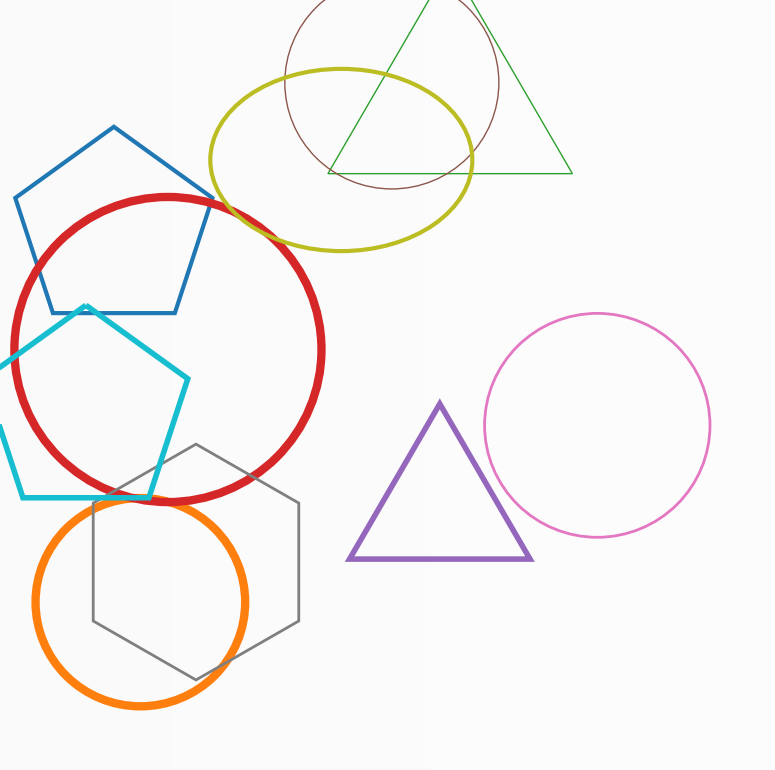[{"shape": "pentagon", "thickness": 1.5, "radius": 0.67, "center": [0.147, 0.702]}, {"shape": "circle", "thickness": 3, "radius": 0.68, "center": [0.181, 0.218]}, {"shape": "triangle", "thickness": 0.5, "radius": 0.91, "center": [0.581, 0.866]}, {"shape": "circle", "thickness": 3, "radius": 0.99, "center": [0.217, 0.546]}, {"shape": "triangle", "thickness": 2, "radius": 0.67, "center": [0.567, 0.341]}, {"shape": "circle", "thickness": 0.5, "radius": 0.69, "center": [0.506, 0.893]}, {"shape": "circle", "thickness": 1, "radius": 0.73, "center": [0.771, 0.448]}, {"shape": "hexagon", "thickness": 1, "radius": 0.77, "center": [0.253, 0.27]}, {"shape": "oval", "thickness": 1.5, "radius": 0.85, "center": [0.44, 0.792]}, {"shape": "pentagon", "thickness": 2, "radius": 0.69, "center": [0.111, 0.465]}]